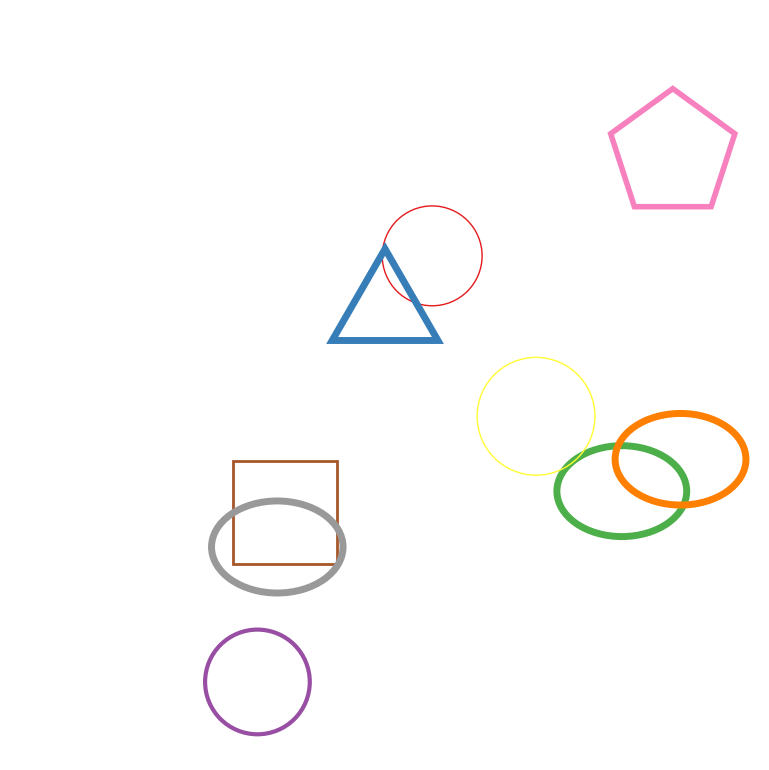[{"shape": "circle", "thickness": 0.5, "radius": 0.32, "center": [0.561, 0.668]}, {"shape": "triangle", "thickness": 2.5, "radius": 0.4, "center": [0.5, 0.597]}, {"shape": "oval", "thickness": 2.5, "radius": 0.42, "center": [0.808, 0.362]}, {"shape": "circle", "thickness": 1.5, "radius": 0.34, "center": [0.334, 0.114]}, {"shape": "oval", "thickness": 2.5, "radius": 0.42, "center": [0.884, 0.404]}, {"shape": "circle", "thickness": 0.5, "radius": 0.38, "center": [0.696, 0.459]}, {"shape": "square", "thickness": 1, "radius": 0.34, "center": [0.371, 0.334]}, {"shape": "pentagon", "thickness": 2, "radius": 0.42, "center": [0.874, 0.8]}, {"shape": "oval", "thickness": 2.5, "radius": 0.43, "center": [0.36, 0.29]}]